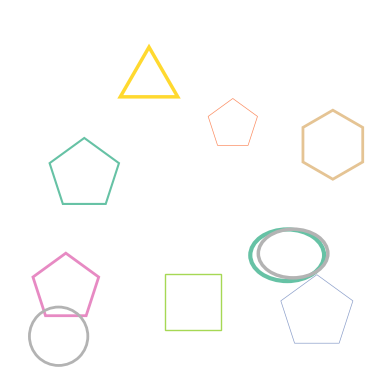[{"shape": "oval", "thickness": 3, "radius": 0.48, "center": [0.746, 0.337]}, {"shape": "pentagon", "thickness": 1.5, "radius": 0.47, "center": [0.219, 0.547]}, {"shape": "pentagon", "thickness": 0.5, "radius": 0.34, "center": [0.605, 0.677]}, {"shape": "pentagon", "thickness": 0.5, "radius": 0.49, "center": [0.823, 0.188]}, {"shape": "pentagon", "thickness": 2, "radius": 0.45, "center": [0.171, 0.253]}, {"shape": "square", "thickness": 1, "radius": 0.36, "center": [0.502, 0.214]}, {"shape": "triangle", "thickness": 2.5, "radius": 0.43, "center": [0.387, 0.792]}, {"shape": "hexagon", "thickness": 2, "radius": 0.45, "center": [0.865, 0.624]}, {"shape": "circle", "thickness": 2, "radius": 0.38, "center": [0.152, 0.127]}, {"shape": "oval", "thickness": 2.5, "radius": 0.45, "center": [0.761, 0.342]}]